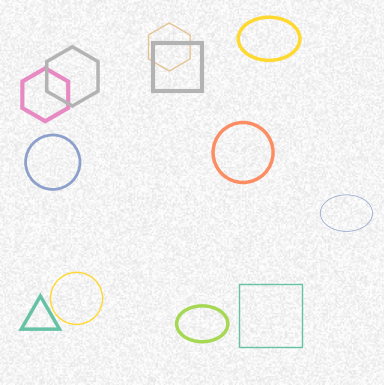[{"shape": "triangle", "thickness": 2.5, "radius": 0.29, "center": [0.105, 0.174]}, {"shape": "square", "thickness": 1, "radius": 0.41, "center": [0.703, 0.181]}, {"shape": "circle", "thickness": 2.5, "radius": 0.39, "center": [0.631, 0.604]}, {"shape": "circle", "thickness": 2, "radius": 0.35, "center": [0.137, 0.579]}, {"shape": "oval", "thickness": 0.5, "radius": 0.34, "center": [0.9, 0.446]}, {"shape": "hexagon", "thickness": 3, "radius": 0.34, "center": [0.118, 0.754]}, {"shape": "oval", "thickness": 2.5, "radius": 0.33, "center": [0.525, 0.159]}, {"shape": "circle", "thickness": 1, "radius": 0.34, "center": [0.199, 0.225]}, {"shape": "oval", "thickness": 2.5, "radius": 0.4, "center": [0.699, 0.899]}, {"shape": "hexagon", "thickness": 1, "radius": 0.31, "center": [0.44, 0.878]}, {"shape": "square", "thickness": 3, "radius": 0.32, "center": [0.461, 0.825]}, {"shape": "hexagon", "thickness": 2.5, "radius": 0.38, "center": [0.188, 0.802]}]